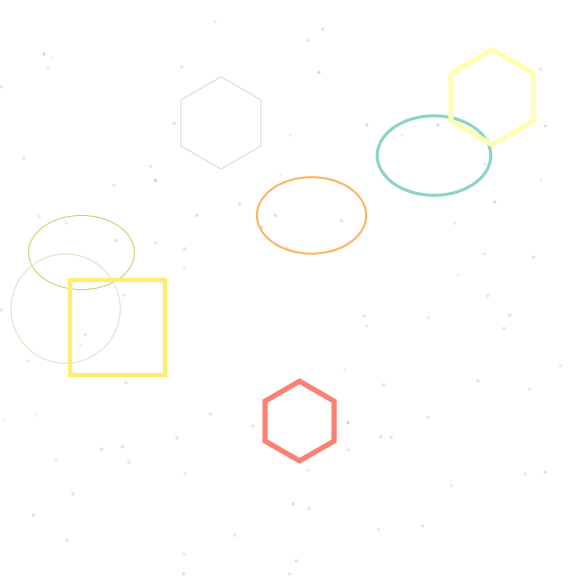[{"shape": "oval", "thickness": 1.5, "radius": 0.49, "center": [0.752, 0.73]}, {"shape": "hexagon", "thickness": 2.5, "radius": 0.41, "center": [0.852, 0.831]}, {"shape": "hexagon", "thickness": 2.5, "radius": 0.34, "center": [0.519, 0.27]}, {"shape": "oval", "thickness": 1, "radius": 0.47, "center": [0.539, 0.626]}, {"shape": "oval", "thickness": 0.5, "radius": 0.46, "center": [0.141, 0.562]}, {"shape": "hexagon", "thickness": 0.5, "radius": 0.4, "center": [0.383, 0.786]}, {"shape": "circle", "thickness": 0.5, "radius": 0.47, "center": [0.114, 0.465]}, {"shape": "square", "thickness": 2, "radius": 0.41, "center": [0.204, 0.432]}]